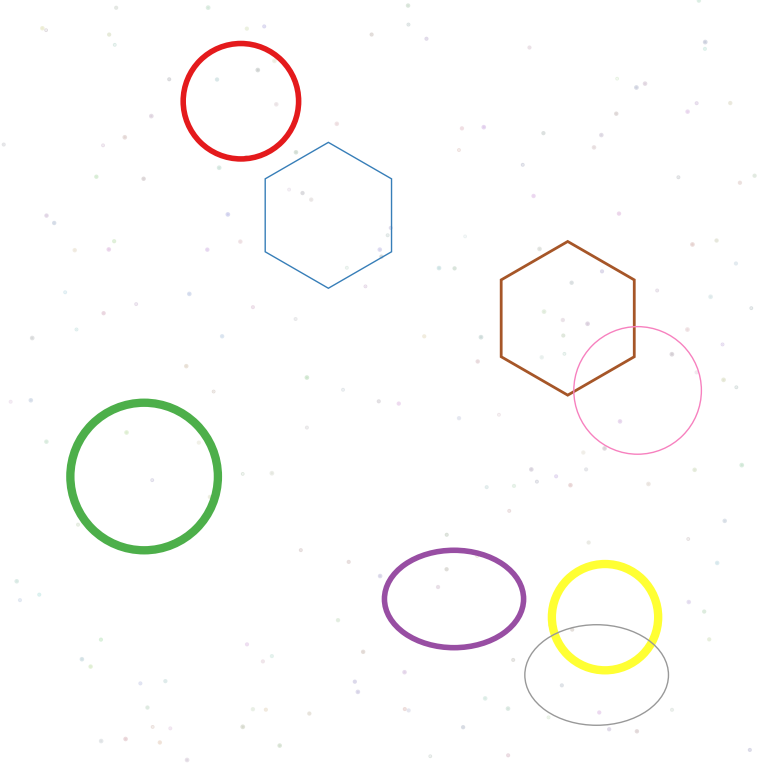[{"shape": "circle", "thickness": 2, "radius": 0.37, "center": [0.313, 0.869]}, {"shape": "hexagon", "thickness": 0.5, "radius": 0.47, "center": [0.426, 0.72]}, {"shape": "circle", "thickness": 3, "radius": 0.48, "center": [0.187, 0.381]}, {"shape": "oval", "thickness": 2, "radius": 0.45, "center": [0.59, 0.222]}, {"shape": "circle", "thickness": 3, "radius": 0.35, "center": [0.786, 0.198]}, {"shape": "hexagon", "thickness": 1, "radius": 0.5, "center": [0.737, 0.587]}, {"shape": "circle", "thickness": 0.5, "radius": 0.41, "center": [0.828, 0.493]}, {"shape": "oval", "thickness": 0.5, "radius": 0.47, "center": [0.775, 0.123]}]